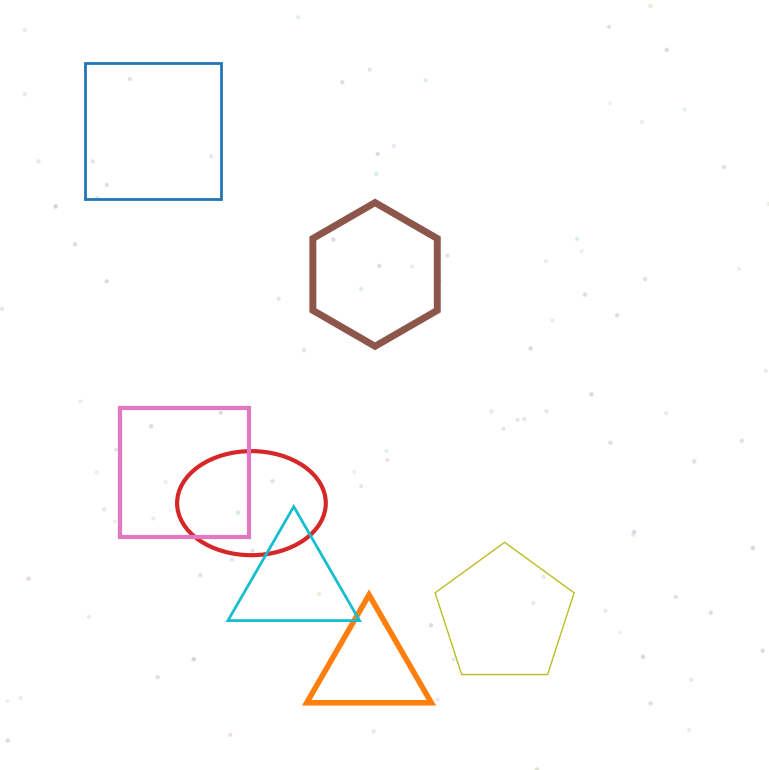[{"shape": "square", "thickness": 1, "radius": 0.44, "center": [0.198, 0.83]}, {"shape": "triangle", "thickness": 2, "radius": 0.47, "center": [0.479, 0.134]}, {"shape": "oval", "thickness": 1.5, "radius": 0.48, "center": [0.327, 0.347]}, {"shape": "hexagon", "thickness": 2.5, "radius": 0.47, "center": [0.487, 0.644]}, {"shape": "square", "thickness": 1.5, "radius": 0.42, "center": [0.24, 0.387]}, {"shape": "pentagon", "thickness": 0.5, "radius": 0.47, "center": [0.655, 0.201]}, {"shape": "triangle", "thickness": 1, "radius": 0.49, "center": [0.381, 0.243]}]